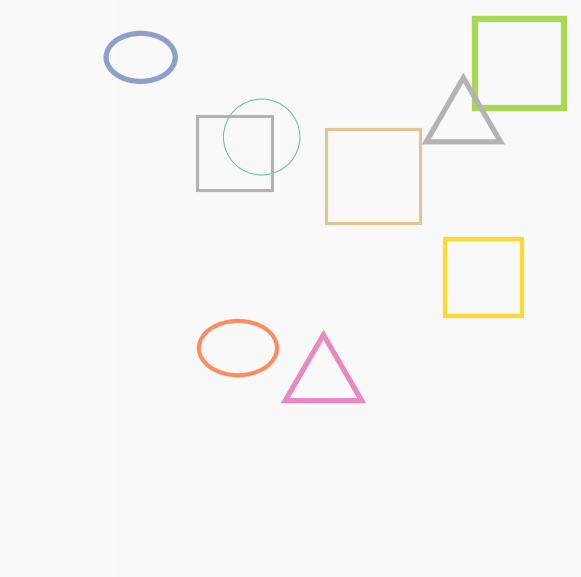[{"shape": "circle", "thickness": 0.5, "radius": 0.33, "center": [0.45, 0.762]}, {"shape": "oval", "thickness": 2, "radius": 0.34, "center": [0.409, 0.396]}, {"shape": "oval", "thickness": 2.5, "radius": 0.3, "center": [0.242, 0.9]}, {"shape": "triangle", "thickness": 2.5, "radius": 0.38, "center": [0.556, 0.343]}, {"shape": "square", "thickness": 3, "radius": 0.38, "center": [0.894, 0.889]}, {"shape": "square", "thickness": 2, "radius": 0.33, "center": [0.832, 0.518]}, {"shape": "square", "thickness": 1.5, "radius": 0.41, "center": [0.642, 0.695]}, {"shape": "triangle", "thickness": 2.5, "radius": 0.37, "center": [0.797, 0.79]}, {"shape": "square", "thickness": 1.5, "radius": 0.32, "center": [0.404, 0.734]}]